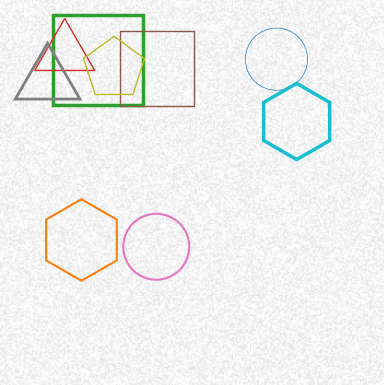[{"shape": "circle", "thickness": 0.5, "radius": 0.4, "center": [0.718, 0.846]}, {"shape": "hexagon", "thickness": 1.5, "radius": 0.53, "center": [0.212, 0.377]}, {"shape": "square", "thickness": 2.5, "radius": 0.58, "center": [0.254, 0.844]}, {"shape": "triangle", "thickness": 1, "radius": 0.45, "center": [0.168, 0.862]}, {"shape": "square", "thickness": 1, "radius": 0.48, "center": [0.408, 0.822]}, {"shape": "circle", "thickness": 1.5, "radius": 0.43, "center": [0.406, 0.359]}, {"shape": "triangle", "thickness": 2, "radius": 0.48, "center": [0.124, 0.791]}, {"shape": "pentagon", "thickness": 1, "radius": 0.42, "center": [0.296, 0.822]}, {"shape": "hexagon", "thickness": 2.5, "radius": 0.49, "center": [0.771, 0.684]}]